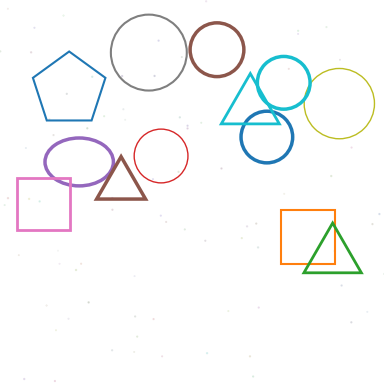[{"shape": "circle", "thickness": 2.5, "radius": 0.34, "center": [0.693, 0.644]}, {"shape": "pentagon", "thickness": 1.5, "radius": 0.5, "center": [0.18, 0.767]}, {"shape": "square", "thickness": 1.5, "radius": 0.35, "center": [0.8, 0.385]}, {"shape": "triangle", "thickness": 2, "radius": 0.43, "center": [0.864, 0.335]}, {"shape": "circle", "thickness": 1, "radius": 0.35, "center": [0.418, 0.595]}, {"shape": "oval", "thickness": 2.5, "radius": 0.44, "center": [0.206, 0.579]}, {"shape": "triangle", "thickness": 2.5, "radius": 0.37, "center": [0.314, 0.52]}, {"shape": "circle", "thickness": 2.5, "radius": 0.35, "center": [0.564, 0.871]}, {"shape": "square", "thickness": 2, "radius": 0.34, "center": [0.113, 0.469]}, {"shape": "circle", "thickness": 1.5, "radius": 0.49, "center": [0.387, 0.863]}, {"shape": "circle", "thickness": 1, "radius": 0.46, "center": [0.881, 0.731]}, {"shape": "circle", "thickness": 2.5, "radius": 0.34, "center": [0.737, 0.785]}, {"shape": "triangle", "thickness": 2, "radius": 0.44, "center": [0.65, 0.722]}]